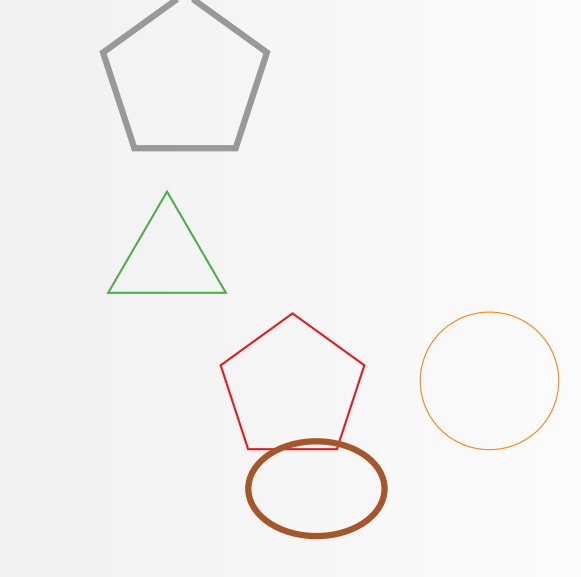[{"shape": "pentagon", "thickness": 1, "radius": 0.65, "center": [0.503, 0.326]}, {"shape": "triangle", "thickness": 1, "radius": 0.58, "center": [0.287, 0.551]}, {"shape": "circle", "thickness": 0.5, "radius": 0.6, "center": [0.842, 0.34]}, {"shape": "oval", "thickness": 3, "radius": 0.59, "center": [0.544, 0.153]}, {"shape": "pentagon", "thickness": 3, "radius": 0.74, "center": [0.318, 0.862]}]